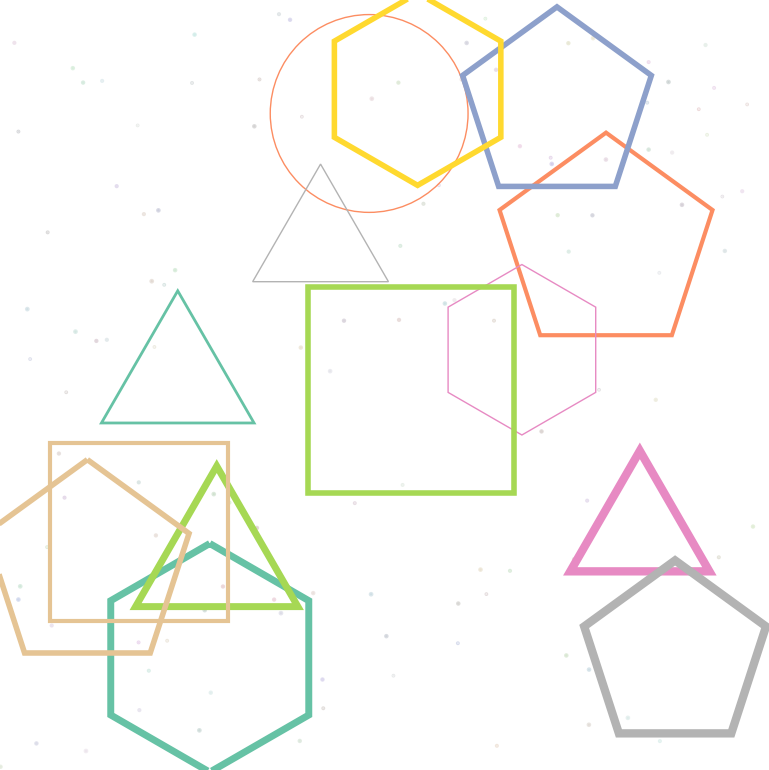[{"shape": "triangle", "thickness": 1, "radius": 0.57, "center": [0.231, 0.508]}, {"shape": "hexagon", "thickness": 2.5, "radius": 0.74, "center": [0.272, 0.146]}, {"shape": "circle", "thickness": 0.5, "radius": 0.64, "center": [0.479, 0.853]}, {"shape": "pentagon", "thickness": 1.5, "radius": 0.73, "center": [0.787, 0.682]}, {"shape": "pentagon", "thickness": 2, "radius": 0.64, "center": [0.723, 0.862]}, {"shape": "triangle", "thickness": 3, "radius": 0.52, "center": [0.831, 0.31]}, {"shape": "hexagon", "thickness": 0.5, "radius": 0.55, "center": [0.678, 0.546]}, {"shape": "triangle", "thickness": 2.5, "radius": 0.61, "center": [0.281, 0.273]}, {"shape": "square", "thickness": 2, "radius": 0.67, "center": [0.534, 0.494]}, {"shape": "hexagon", "thickness": 2, "radius": 0.62, "center": [0.542, 0.884]}, {"shape": "square", "thickness": 1.5, "radius": 0.58, "center": [0.181, 0.309]}, {"shape": "pentagon", "thickness": 2, "radius": 0.69, "center": [0.114, 0.264]}, {"shape": "triangle", "thickness": 0.5, "radius": 0.51, "center": [0.416, 0.685]}, {"shape": "pentagon", "thickness": 3, "radius": 0.62, "center": [0.877, 0.148]}]